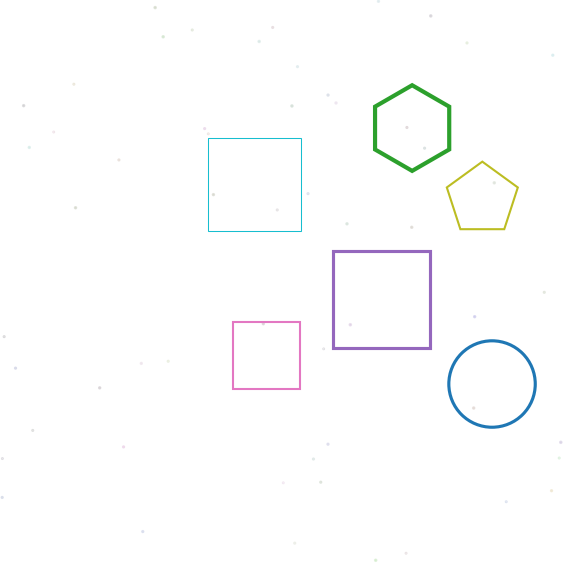[{"shape": "circle", "thickness": 1.5, "radius": 0.37, "center": [0.852, 0.334]}, {"shape": "hexagon", "thickness": 2, "radius": 0.37, "center": [0.714, 0.777]}, {"shape": "square", "thickness": 1.5, "radius": 0.42, "center": [0.661, 0.481]}, {"shape": "square", "thickness": 1, "radius": 0.29, "center": [0.461, 0.383]}, {"shape": "pentagon", "thickness": 1, "radius": 0.32, "center": [0.835, 0.655]}, {"shape": "square", "thickness": 0.5, "radius": 0.4, "center": [0.44, 0.68]}]